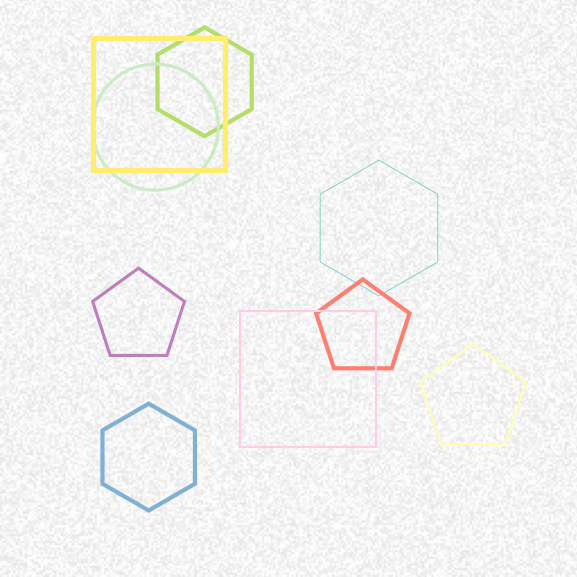[{"shape": "hexagon", "thickness": 0.5, "radius": 0.59, "center": [0.656, 0.604]}, {"shape": "pentagon", "thickness": 1, "radius": 0.48, "center": [0.819, 0.308]}, {"shape": "pentagon", "thickness": 2, "radius": 0.43, "center": [0.628, 0.43]}, {"shape": "hexagon", "thickness": 2, "radius": 0.46, "center": [0.257, 0.208]}, {"shape": "hexagon", "thickness": 2, "radius": 0.47, "center": [0.354, 0.857]}, {"shape": "square", "thickness": 1, "radius": 0.59, "center": [0.534, 0.343]}, {"shape": "pentagon", "thickness": 1.5, "radius": 0.42, "center": [0.24, 0.451]}, {"shape": "circle", "thickness": 1.5, "radius": 0.55, "center": [0.269, 0.779]}, {"shape": "square", "thickness": 2.5, "radius": 0.57, "center": [0.275, 0.82]}]